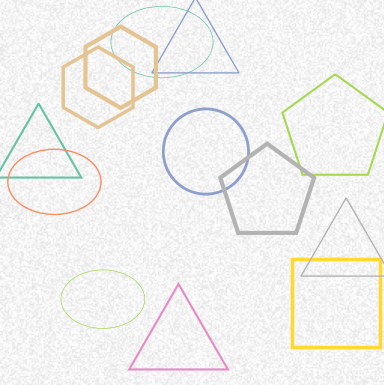[{"shape": "triangle", "thickness": 1.5, "radius": 0.64, "center": [0.1, 0.603]}, {"shape": "oval", "thickness": 0.5, "radius": 0.66, "center": [0.421, 0.891]}, {"shape": "oval", "thickness": 1, "radius": 0.6, "center": [0.141, 0.528]}, {"shape": "circle", "thickness": 2, "radius": 0.55, "center": [0.535, 0.606]}, {"shape": "triangle", "thickness": 1, "radius": 0.65, "center": [0.508, 0.876]}, {"shape": "triangle", "thickness": 1.5, "radius": 0.74, "center": [0.464, 0.114]}, {"shape": "pentagon", "thickness": 1.5, "radius": 0.72, "center": [0.871, 0.663]}, {"shape": "oval", "thickness": 0.5, "radius": 0.54, "center": [0.267, 0.223]}, {"shape": "square", "thickness": 2.5, "radius": 0.57, "center": [0.872, 0.213]}, {"shape": "hexagon", "thickness": 3, "radius": 0.53, "center": [0.314, 0.825]}, {"shape": "hexagon", "thickness": 2.5, "radius": 0.52, "center": [0.255, 0.773]}, {"shape": "triangle", "thickness": 1, "radius": 0.68, "center": [0.899, 0.351]}, {"shape": "pentagon", "thickness": 3, "radius": 0.64, "center": [0.694, 0.499]}]